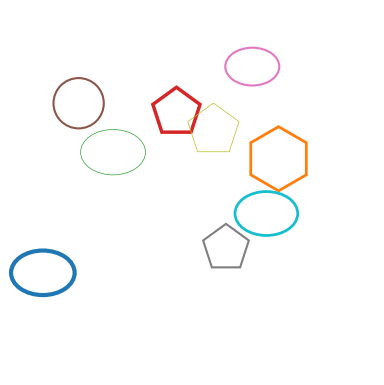[{"shape": "oval", "thickness": 3, "radius": 0.41, "center": [0.111, 0.291]}, {"shape": "hexagon", "thickness": 2, "radius": 0.42, "center": [0.723, 0.588]}, {"shape": "oval", "thickness": 0.5, "radius": 0.42, "center": [0.294, 0.605]}, {"shape": "pentagon", "thickness": 2.5, "radius": 0.32, "center": [0.458, 0.709]}, {"shape": "circle", "thickness": 1.5, "radius": 0.33, "center": [0.204, 0.732]}, {"shape": "oval", "thickness": 1.5, "radius": 0.35, "center": [0.655, 0.827]}, {"shape": "pentagon", "thickness": 1.5, "radius": 0.31, "center": [0.587, 0.356]}, {"shape": "pentagon", "thickness": 0.5, "radius": 0.35, "center": [0.554, 0.662]}, {"shape": "oval", "thickness": 2, "radius": 0.41, "center": [0.692, 0.445]}]